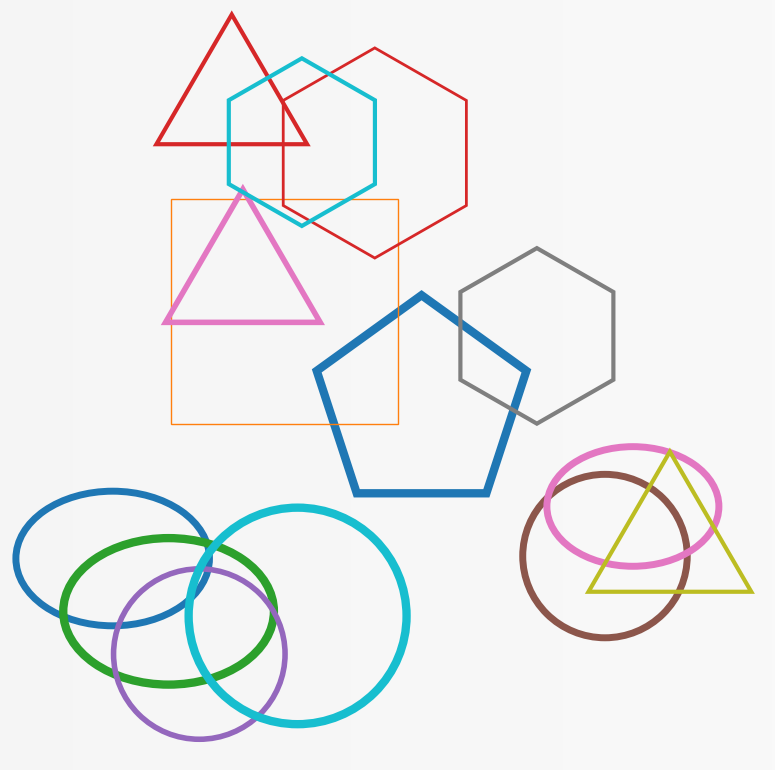[{"shape": "pentagon", "thickness": 3, "radius": 0.71, "center": [0.544, 0.474]}, {"shape": "oval", "thickness": 2.5, "radius": 0.62, "center": [0.145, 0.275]}, {"shape": "square", "thickness": 0.5, "radius": 0.73, "center": [0.367, 0.595]}, {"shape": "oval", "thickness": 3, "radius": 0.68, "center": [0.218, 0.206]}, {"shape": "triangle", "thickness": 1.5, "radius": 0.56, "center": [0.299, 0.869]}, {"shape": "hexagon", "thickness": 1, "radius": 0.68, "center": [0.484, 0.801]}, {"shape": "circle", "thickness": 2, "radius": 0.55, "center": [0.257, 0.151]}, {"shape": "circle", "thickness": 2.5, "radius": 0.53, "center": [0.781, 0.278]}, {"shape": "triangle", "thickness": 2, "radius": 0.58, "center": [0.313, 0.639]}, {"shape": "oval", "thickness": 2.5, "radius": 0.55, "center": [0.817, 0.342]}, {"shape": "hexagon", "thickness": 1.5, "radius": 0.57, "center": [0.693, 0.564]}, {"shape": "triangle", "thickness": 1.5, "radius": 0.61, "center": [0.864, 0.292]}, {"shape": "circle", "thickness": 3, "radius": 0.7, "center": [0.384, 0.2]}, {"shape": "hexagon", "thickness": 1.5, "radius": 0.54, "center": [0.389, 0.815]}]